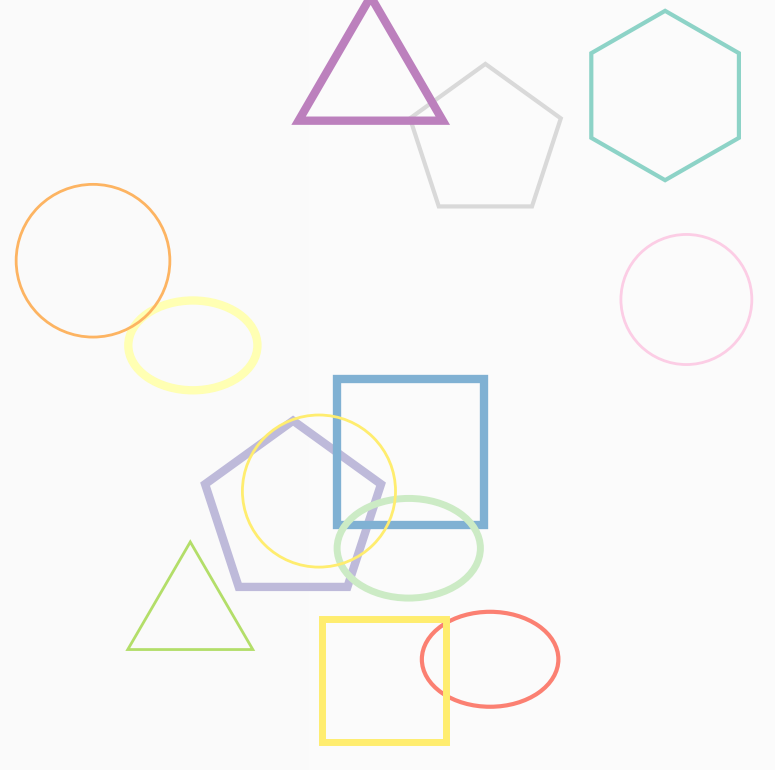[{"shape": "hexagon", "thickness": 1.5, "radius": 0.55, "center": [0.858, 0.876]}, {"shape": "oval", "thickness": 3, "radius": 0.42, "center": [0.249, 0.551]}, {"shape": "pentagon", "thickness": 3, "radius": 0.6, "center": [0.378, 0.334]}, {"shape": "oval", "thickness": 1.5, "radius": 0.44, "center": [0.632, 0.144]}, {"shape": "square", "thickness": 3, "radius": 0.47, "center": [0.529, 0.413]}, {"shape": "circle", "thickness": 1, "radius": 0.5, "center": [0.12, 0.661]}, {"shape": "triangle", "thickness": 1, "radius": 0.47, "center": [0.246, 0.203]}, {"shape": "circle", "thickness": 1, "radius": 0.42, "center": [0.886, 0.611]}, {"shape": "pentagon", "thickness": 1.5, "radius": 0.51, "center": [0.626, 0.815]}, {"shape": "triangle", "thickness": 3, "radius": 0.54, "center": [0.478, 0.897]}, {"shape": "oval", "thickness": 2.5, "radius": 0.46, "center": [0.527, 0.288]}, {"shape": "circle", "thickness": 1, "radius": 0.49, "center": [0.412, 0.362]}, {"shape": "square", "thickness": 2.5, "radius": 0.4, "center": [0.496, 0.116]}]